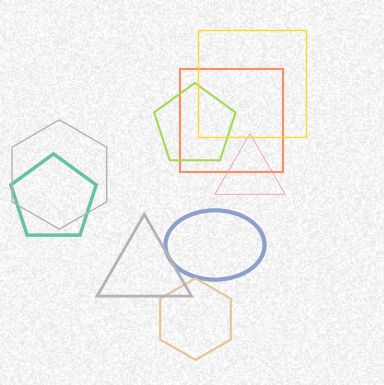[{"shape": "pentagon", "thickness": 2.5, "radius": 0.58, "center": [0.139, 0.484]}, {"shape": "square", "thickness": 1.5, "radius": 0.67, "center": [0.602, 0.687]}, {"shape": "oval", "thickness": 3, "radius": 0.64, "center": [0.558, 0.364]}, {"shape": "triangle", "thickness": 0.5, "radius": 0.53, "center": [0.649, 0.548]}, {"shape": "pentagon", "thickness": 1.5, "radius": 0.56, "center": [0.506, 0.674]}, {"shape": "square", "thickness": 1, "radius": 0.7, "center": [0.655, 0.783]}, {"shape": "hexagon", "thickness": 1.5, "radius": 0.53, "center": [0.508, 0.171]}, {"shape": "hexagon", "thickness": 1, "radius": 0.71, "center": [0.154, 0.547]}, {"shape": "triangle", "thickness": 2, "radius": 0.71, "center": [0.375, 0.302]}]